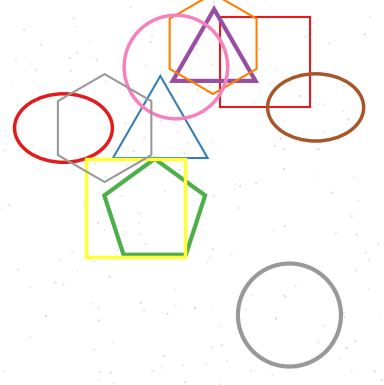[{"shape": "square", "thickness": 1.5, "radius": 0.59, "center": [0.688, 0.838]}, {"shape": "oval", "thickness": 2.5, "radius": 0.64, "center": [0.165, 0.667]}, {"shape": "triangle", "thickness": 1.5, "radius": 0.71, "center": [0.416, 0.661]}, {"shape": "pentagon", "thickness": 3, "radius": 0.69, "center": [0.402, 0.45]}, {"shape": "triangle", "thickness": 3, "radius": 0.62, "center": [0.556, 0.852]}, {"shape": "hexagon", "thickness": 1.5, "radius": 0.65, "center": [0.554, 0.886]}, {"shape": "square", "thickness": 2.5, "radius": 0.64, "center": [0.352, 0.459]}, {"shape": "oval", "thickness": 2.5, "radius": 0.62, "center": [0.82, 0.721]}, {"shape": "circle", "thickness": 2.5, "radius": 0.67, "center": [0.457, 0.826]}, {"shape": "circle", "thickness": 3, "radius": 0.67, "center": [0.752, 0.182]}, {"shape": "hexagon", "thickness": 1.5, "radius": 0.7, "center": [0.272, 0.667]}]